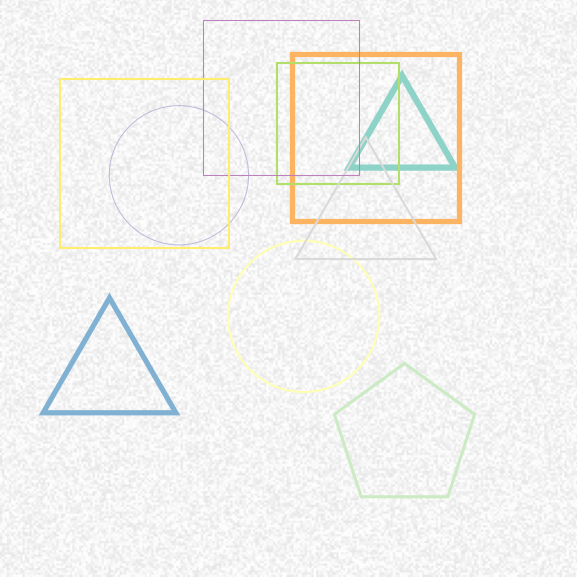[{"shape": "triangle", "thickness": 3, "radius": 0.53, "center": [0.696, 0.762]}, {"shape": "circle", "thickness": 1, "radius": 0.66, "center": [0.526, 0.451]}, {"shape": "circle", "thickness": 0.5, "radius": 0.6, "center": [0.31, 0.696]}, {"shape": "triangle", "thickness": 2.5, "radius": 0.66, "center": [0.19, 0.351]}, {"shape": "square", "thickness": 2.5, "radius": 0.72, "center": [0.651, 0.761]}, {"shape": "square", "thickness": 1, "radius": 0.52, "center": [0.585, 0.785]}, {"shape": "triangle", "thickness": 1, "radius": 0.7, "center": [0.633, 0.621]}, {"shape": "square", "thickness": 0.5, "radius": 0.67, "center": [0.486, 0.83]}, {"shape": "pentagon", "thickness": 1.5, "radius": 0.64, "center": [0.7, 0.242]}, {"shape": "square", "thickness": 1, "radius": 0.73, "center": [0.251, 0.716]}]